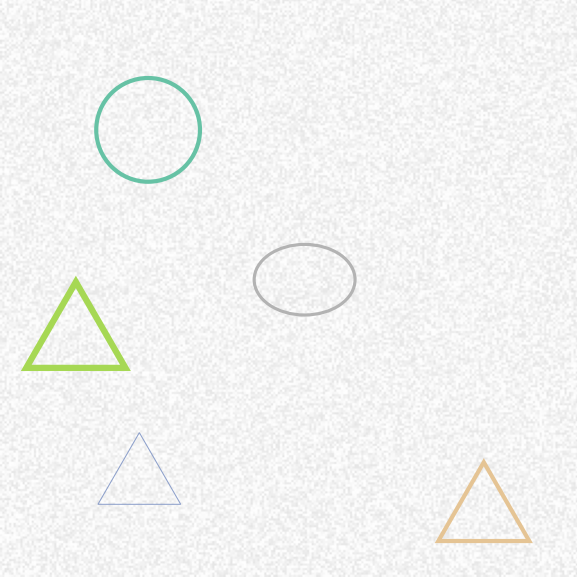[{"shape": "circle", "thickness": 2, "radius": 0.45, "center": [0.256, 0.774]}, {"shape": "triangle", "thickness": 0.5, "radius": 0.41, "center": [0.241, 0.167]}, {"shape": "triangle", "thickness": 3, "radius": 0.5, "center": [0.131, 0.412]}, {"shape": "triangle", "thickness": 2, "radius": 0.45, "center": [0.838, 0.108]}, {"shape": "oval", "thickness": 1.5, "radius": 0.44, "center": [0.527, 0.515]}]